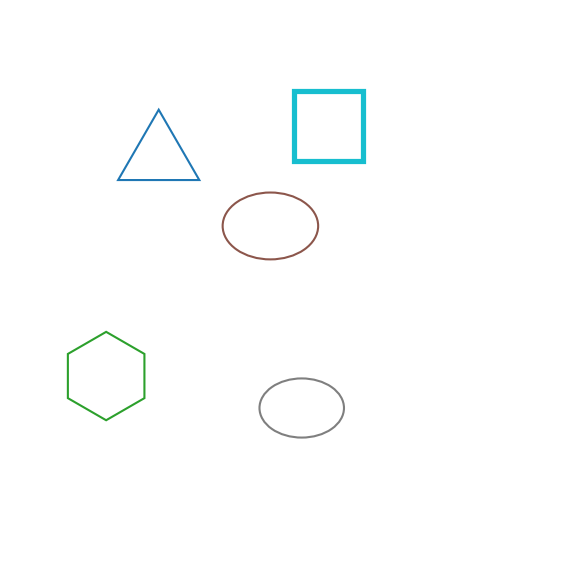[{"shape": "triangle", "thickness": 1, "radius": 0.41, "center": [0.275, 0.728]}, {"shape": "hexagon", "thickness": 1, "radius": 0.38, "center": [0.184, 0.348]}, {"shape": "oval", "thickness": 1, "radius": 0.41, "center": [0.468, 0.608]}, {"shape": "oval", "thickness": 1, "radius": 0.37, "center": [0.522, 0.293]}, {"shape": "square", "thickness": 2.5, "radius": 0.3, "center": [0.569, 0.781]}]